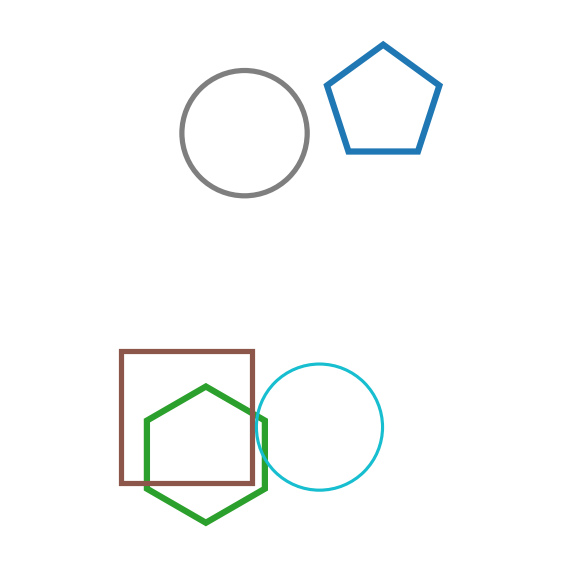[{"shape": "pentagon", "thickness": 3, "radius": 0.51, "center": [0.664, 0.82]}, {"shape": "hexagon", "thickness": 3, "radius": 0.59, "center": [0.357, 0.212]}, {"shape": "square", "thickness": 2.5, "radius": 0.57, "center": [0.323, 0.277]}, {"shape": "circle", "thickness": 2.5, "radius": 0.54, "center": [0.423, 0.769]}, {"shape": "circle", "thickness": 1.5, "radius": 0.55, "center": [0.553, 0.26]}]